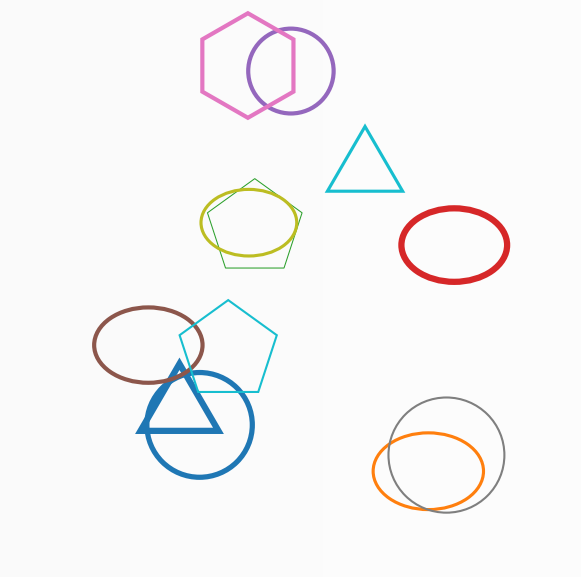[{"shape": "triangle", "thickness": 3, "radius": 0.39, "center": [0.309, 0.292]}, {"shape": "circle", "thickness": 2.5, "radius": 0.45, "center": [0.343, 0.263]}, {"shape": "oval", "thickness": 1.5, "radius": 0.47, "center": [0.737, 0.183]}, {"shape": "pentagon", "thickness": 0.5, "radius": 0.43, "center": [0.438, 0.604]}, {"shape": "oval", "thickness": 3, "radius": 0.45, "center": [0.782, 0.575]}, {"shape": "circle", "thickness": 2, "radius": 0.37, "center": [0.501, 0.876]}, {"shape": "oval", "thickness": 2, "radius": 0.47, "center": [0.255, 0.402]}, {"shape": "hexagon", "thickness": 2, "radius": 0.45, "center": [0.426, 0.886]}, {"shape": "circle", "thickness": 1, "radius": 0.5, "center": [0.768, 0.211]}, {"shape": "oval", "thickness": 1.5, "radius": 0.41, "center": [0.428, 0.614]}, {"shape": "triangle", "thickness": 1.5, "radius": 0.37, "center": [0.628, 0.705]}, {"shape": "pentagon", "thickness": 1, "radius": 0.44, "center": [0.393, 0.392]}]